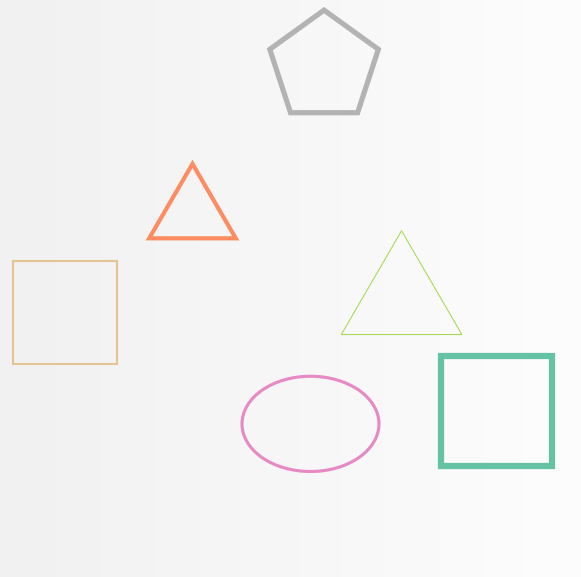[{"shape": "square", "thickness": 3, "radius": 0.48, "center": [0.854, 0.287]}, {"shape": "triangle", "thickness": 2, "radius": 0.43, "center": [0.331, 0.629]}, {"shape": "oval", "thickness": 1.5, "radius": 0.59, "center": [0.534, 0.265]}, {"shape": "triangle", "thickness": 0.5, "radius": 0.6, "center": [0.691, 0.48]}, {"shape": "square", "thickness": 1, "radius": 0.44, "center": [0.112, 0.458]}, {"shape": "pentagon", "thickness": 2.5, "radius": 0.49, "center": [0.558, 0.883]}]